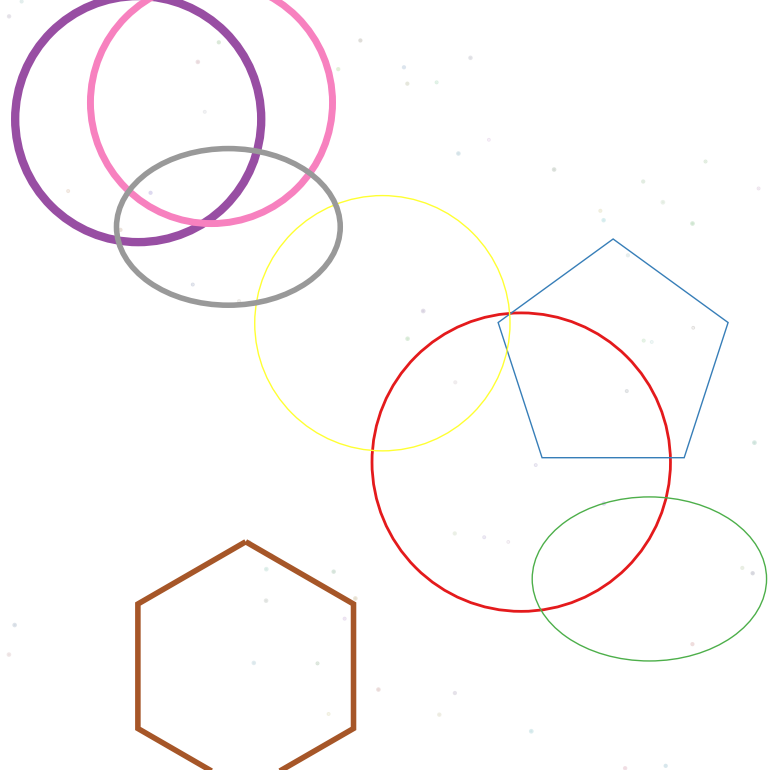[{"shape": "circle", "thickness": 1, "radius": 0.97, "center": [0.677, 0.4]}, {"shape": "pentagon", "thickness": 0.5, "radius": 0.79, "center": [0.796, 0.533]}, {"shape": "oval", "thickness": 0.5, "radius": 0.76, "center": [0.843, 0.248]}, {"shape": "circle", "thickness": 3, "radius": 0.8, "center": [0.179, 0.845]}, {"shape": "circle", "thickness": 0.5, "radius": 0.83, "center": [0.497, 0.58]}, {"shape": "hexagon", "thickness": 2, "radius": 0.81, "center": [0.319, 0.135]}, {"shape": "circle", "thickness": 2.5, "radius": 0.79, "center": [0.275, 0.867]}, {"shape": "oval", "thickness": 2, "radius": 0.73, "center": [0.297, 0.705]}]